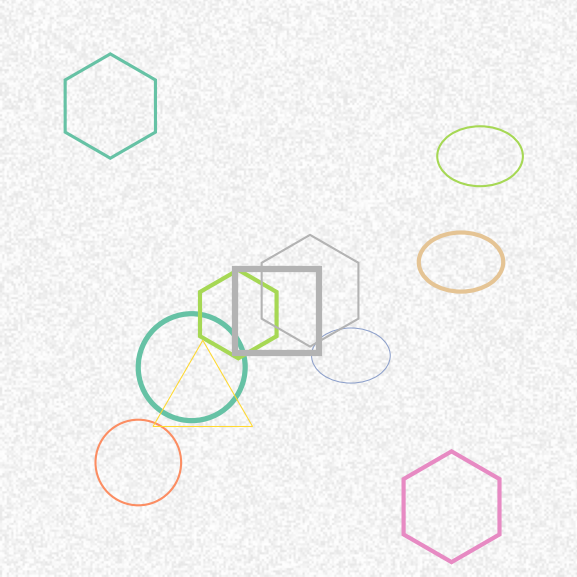[{"shape": "circle", "thickness": 2.5, "radius": 0.46, "center": [0.332, 0.363]}, {"shape": "hexagon", "thickness": 1.5, "radius": 0.45, "center": [0.191, 0.815]}, {"shape": "circle", "thickness": 1, "radius": 0.37, "center": [0.239, 0.198]}, {"shape": "oval", "thickness": 0.5, "radius": 0.34, "center": [0.608, 0.383]}, {"shape": "hexagon", "thickness": 2, "radius": 0.48, "center": [0.782, 0.122]}, {"shape": "hexagon", "thickness": 2, "radius": 0.38, "center": [0.413, 0.455]}, {"shape": "oval", "thickness": 1, "radius": 0.37, "center": [0.831, 0.729]}, {"shape": "triangle", "thickness": 0.5, "radius": 0.5, "center": [0.351, 0.31]}, {"shape": "oval", "thickness": 2, "radius": 0.37, "center": [0.798, 0.545]}, {"shape": "square", "thickness": 3, "radius": 0.36, "center": [0.48, 0.46]}, {"shape": "hexagon", "thickness": 1, "radius": 0.48, "center": [0.537, 0.496]}]